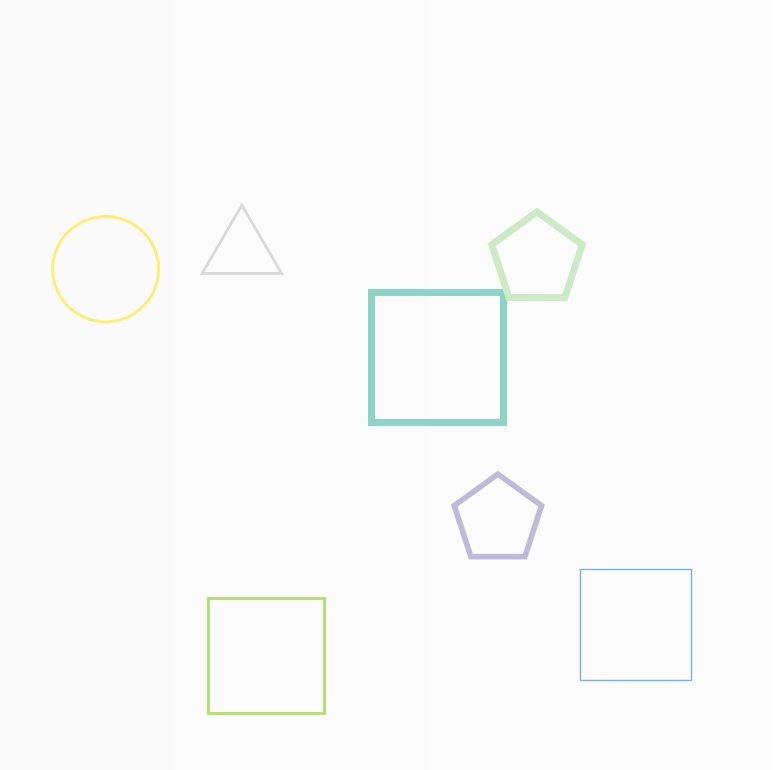[{"shape": "square", "thickness": 2.5, "radius": 0.42, "center": [0.564, 0.537]}, {"shape": "pentagon", "thickness": 2, "radius": 0.3, "center": [0.642, 0.325]}, {"shape": "square", "thickness": 0.5, "radius": 0.36, "center": [0.82, 0.189]}, {"shape": "square", "thickness": 1, "radius": 0.38, "center": [0.343, 0.149]}, {"shape": "triangle", "thickness": 1, "radius": 0.3, "center": [0.312, 0.674]}, {"shape": "pentagon", "thickness": 2.5, "radius": 0.31, "center": [0.693, 0.663]}, {"shape": "circle", "thickness": 1, "radius": 0.34, "center": [0.136, 0.65]}]